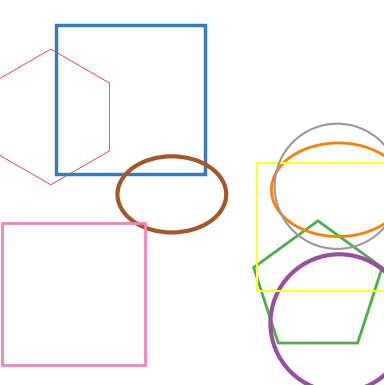[{"shape": "hexagon", "thickness": 0.5, "radius": 0.88, "center": [0.132, 0.696]}, {"shape": "square", "thickness": 2.5, "radius": 0.97, "center": [0.338, 0.742]}, {"shape": "pentagon", "thickness": 2, "radius": 0.88, "center": [0.826, 0.251]}, {"shape": "circle", "thickness": 3, "radius": 0.89, "center": [0.881, 0.161]}, {"shape": "oval", "thickness": 2, "radius": 0.87, "center": [0.879, 0.507]}, {"shape": "square", "thickness": 1.5, "radius": 0.83, "center": [0.834, 0.411]}, {"shape": "oval", "thickness": 3, "radius": 0.71, "center": [0.446, 0.495]}, {"shape": "square", "thickness": 2, "radius": 0.92, "center": [0.191, 0.236]}, {"shape": "circle", "thickness": 1.5, "radius": 0.81, "center": [0.876, 0.516]}]